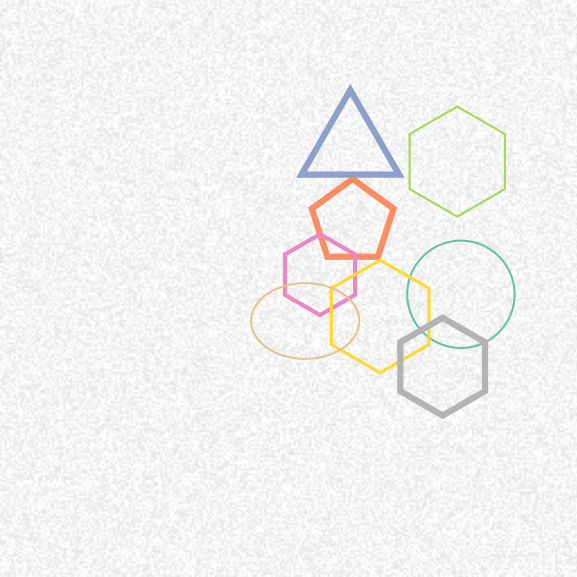[{"shape": "circle", "thickness": 1, "radius": 0.46, "center": [0.798, 0.489]}, {"shape": "pentagon", "thickness": 3, "radius": 0.37, "center": [0.611, 0.615]}, {"shape": "triangle", "thickness": 3, "radius": 0.49, "center": [0.607, 0.746]}, {"shape": "hexagon", "thickness": 2, "radius": 0.35, "center": [0.554, 0.524]}, {"shape": "hexagon", "thickness": 1, "radius": 0.48, "center": [0.792, 0.719]}, {"shape": "hexagon", "thickness": 1.5, "radius": 0.49, "center": [0.658, 0.451]}, {"shape": "oval", "thickness": 1, "radius": 0.47, "center": [0.528, 0.443]}, {"shape": "hexagon", "thickness": 3, "radius": 0.42, "center": [0.767, 0.364]}]